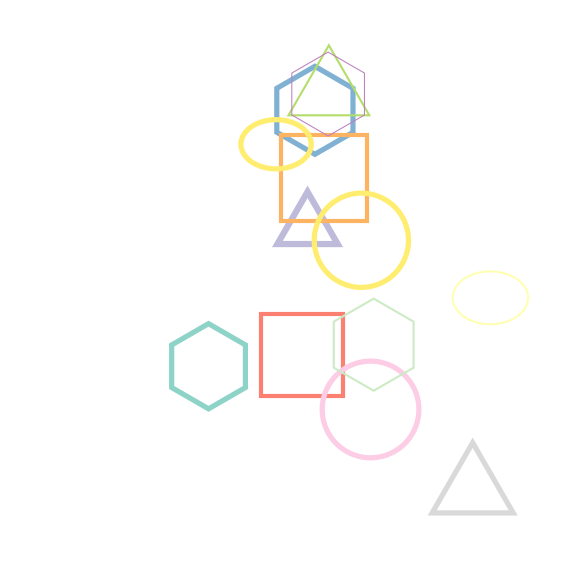[{"shape": "hexagon", "thickness": 2.5, "radius": 0.37, "center": [0.361, 0.365]}, {"shape": "oval", "thickness": 1, "radius": 0.33, "center": [0.849, 0.483]}, {"shape": "triangle", "thickness": 3, "radius": 0.3, "center": [0.533, 0.607]}, {"shape": "square", "thickness": 2, "radius": 0.35, "center": [0.523, 0.384]}, {"shape": "hexagon", "thickness": 2.5, "radius": 0.38, "center": [0.545, 0.808]}, {"shape": "square", "thickness": 2, "radius": 0.37, "center": [0.561, 0.691]}, {"shape": "triangle", "thickness": 1, "radius": 0.4, "center": [0.569, 0.84]}, {"shape": "circle", "thickness": 2.5, "radius": 0.42, "center": [0.642, 0.29]}, {"shape": "triangle", "thickness": 2.5, "radius": 0.41, "center": [0.818, 0.151]}, {"shape": "hexagon", "thickness": 0.5, "radius": 0.36, "center": [0.568, 0.836]}, {"shape": "hexagon", "thickness": 1, "radius": 0.4, "center": [0.647, 0.402]}, {"shape": "oval", "thickness": 2.5, "radius": 0.3, "center": [0.478, 0.749]}, {"shape": "circle", "thickness": 2.5, "radius": 0.41, "center": [0.626, 0.583]}]